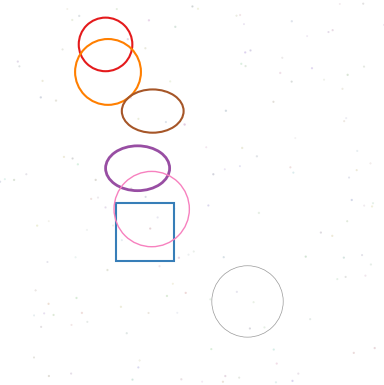[{"shape": "circle", "thickness": 1.5, "radius": 0.35, "center": [0.274, 0.885]}, {"shape": "square", "thickness": 1.5, "radius": 0.37, "center": [0.377, 0.397]}, {"shape": "oval", "thickness": 2, "radius": 0.42, "center": [0.357, 0.563]}, {"shape": "circle", "thickness": 1.5, "radius": 0.43, "center": [0.281, 0.813]}, {"shape": "oval", "thickness": 1.5, "radius": 0.4, "center": [0.397, 0.712]}, {"shape": "circle", "thickness": 1, "radius": 0.49, "center": [0.394, 0.457]}, {"shape": "circle", "thickness": 0.5, "radius": 0.46, "center": [0.643, 0.217]}]